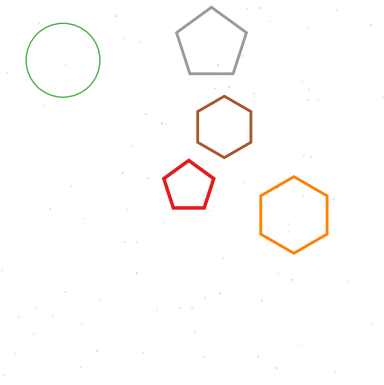[{"shape": "pentagon", "thickness": 2.5, "radius": 0.34, "center": [0.49, 0.515]}, {"shape": "circle", "thickness": 1, "radius": 0.48, "center": [0.164, 0.844]}, {"shape": "hexagon", "thickness": 2, "radius": 0.5, "center": [0.763, 0.442]}, {"shape": "hexagon", "thickness": 2, "radius": 0.4, "center": [0.583, 0.67]}, {"shape": "pentagon", "thickness": 2, "radius": 0.48, "center": [0.549, 0.886]}]